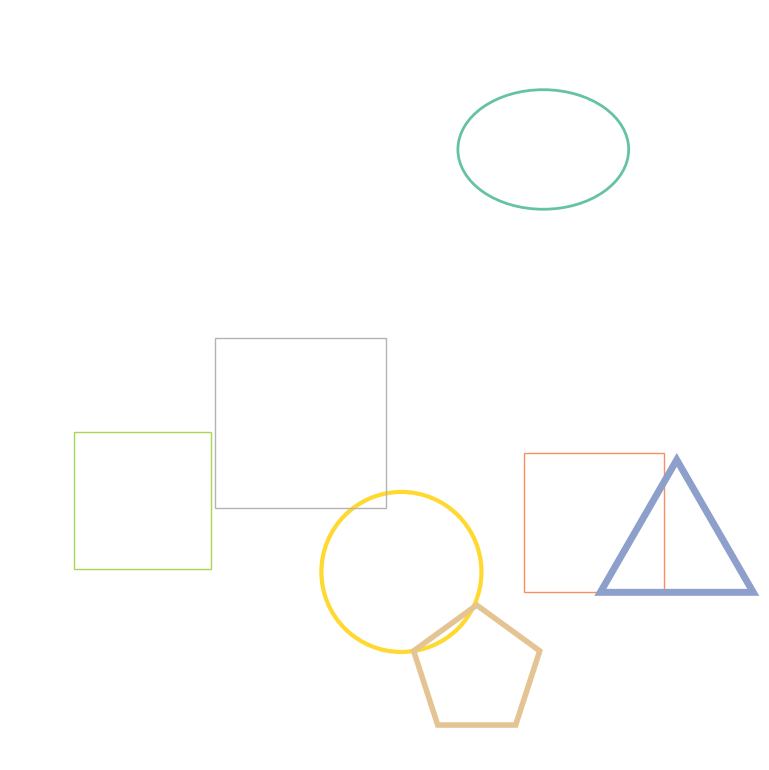[{"shape": "oval", "thickness": 1, "radius": 0.55, "center": [0.706, 0.806]}, {"shape": "square", "thickness": 0.5, "radius": 0.45, "center": [0.772, 0.322]}, {"shape": "triangle", "thickness": 2.5, "radius": 0.57, "center": [0.879, 0.288]}, {"shape": "square", "thickness": 0.5, "radius": 0.44, "center": [0.185, 0.35]}, {"shape": "circle", "thickness": 1.5, "radius": 0.52, "center": [0.521, 0.257]}, {"shape": "pentagon", "thickness": 2, "radius": 0.43, "center": [0.619, 0.128]}, {"shape": "square", "thickness": 0.5, "radius": 0.55, "center": [0.391, 0.451]}]